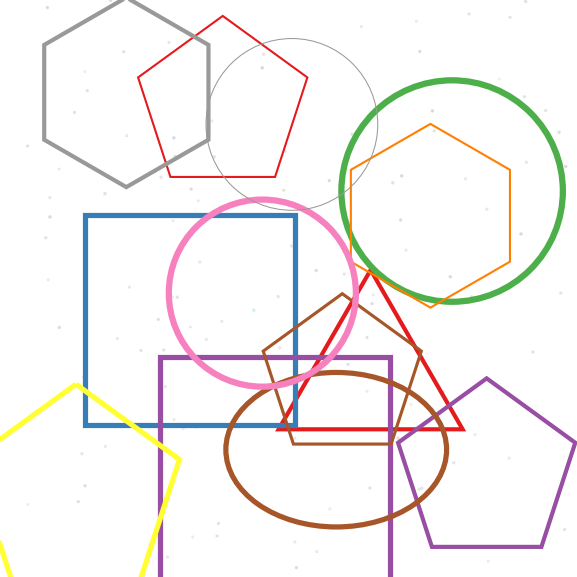[{"shape": "triangle", "thickness": 2, "radius": 0.92, "center": [0.642, 0.348]}, {"shape": "pentagon", "thickness": 1, "radius": 0.77, "center": [0.386, 0.817]}, {"shape": "square", "thickness": 2.5, "radius": 0.91, "center": [0.329, 0.445]}, {"shape": "circle", "thickness": 3, "radius": 0.96, "center": [0.783, 0.668]}, {"shape": "square", "thickness": 2.5, "radius": 0.99, "center": [0.477, 0.181]}, {"shape": "pentagon", "thickness": 2, "radius": 0.81, "center": [0.843, 0.183]}, {"shape": "hexagon", "thickness": 1, "radius": 0.8, "center": [0.745, 0.626]}, {"shape": "pentagon", "thickness": 2.5, "radius": 0.94, "center": [0.132, 0.145]}, {"shape": "pentagon", "thickness": 1.5, "radius": 0.72, "center": [0.593, 0.347]}, {"shape": "oval", "thickness": 2.5, "radius": 0.96, "center": [0.582, 0.22]}, {"shape": "circle", "thickness": 3, "radius": 0.81, "center": [0.454, 0.492]}, {"shape": "hexagon", "thickness": 2, "radius": 0.82, "center": [0.219, 0.839]}, {"shape": "circle", "thickness": 0.5, "radius": 0.74, "center": [0.505, 0.784]}]